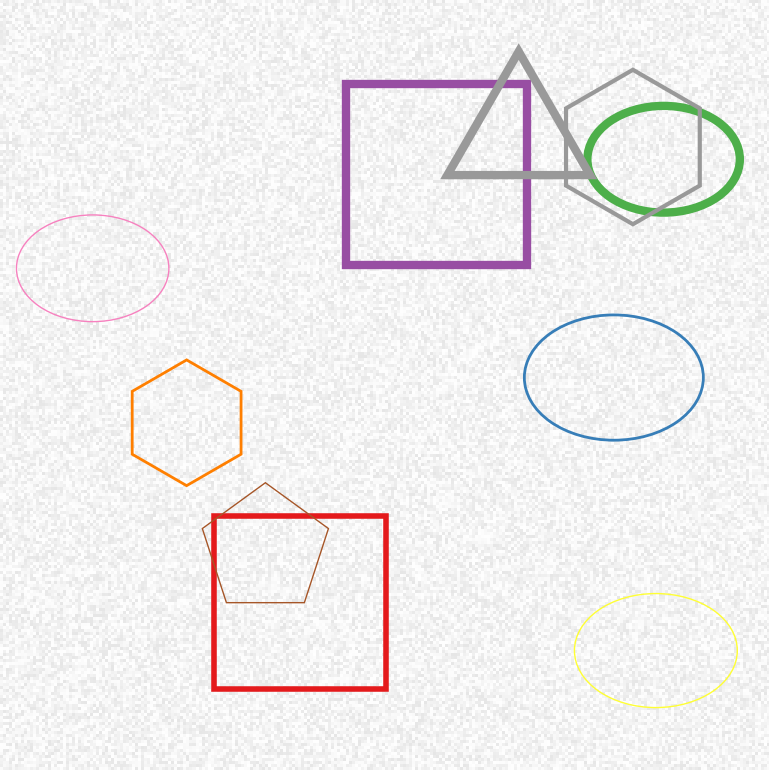[{"shape": "square", "thickness": 2, "radius": 0.56, "center": [0.39, 0.218]}, {"shape": "oval", "thickness": 1, "radius": 0.58, "center": [0.797, 0.51]}, {"shape": "oval", "thickness": 3, "radius": 0.49, "center": [0.862, 0.793]}, {"shape": "square", "thickness": 3, "radius": 0.59, "center": [0.567, 0.774]}, {"shape": "hexagon", "thickness": 1, "radius": 0.41, "center": [0.242, 0.451]}, {"shape": "oval", "thickness": 0.5, "radius": 0.53, "center": [0.852, 0.155]}, {"shape": "pentagon", "thickness": 0.5, "radius": 0.43, "center": [0.345, 0.287]}, {"shape": "oval", "thickness": 0.5, "radius": 0.49, "center": [0.12, 0.652]}, {"shape": "triangle", "thickness": 3, "radius": 0.53, "center": [0.674, 0.826]}, {"shape": "hexagon", "thickness": 1.5, "radius": 0.5, "center": [0.822, 0.809]}]